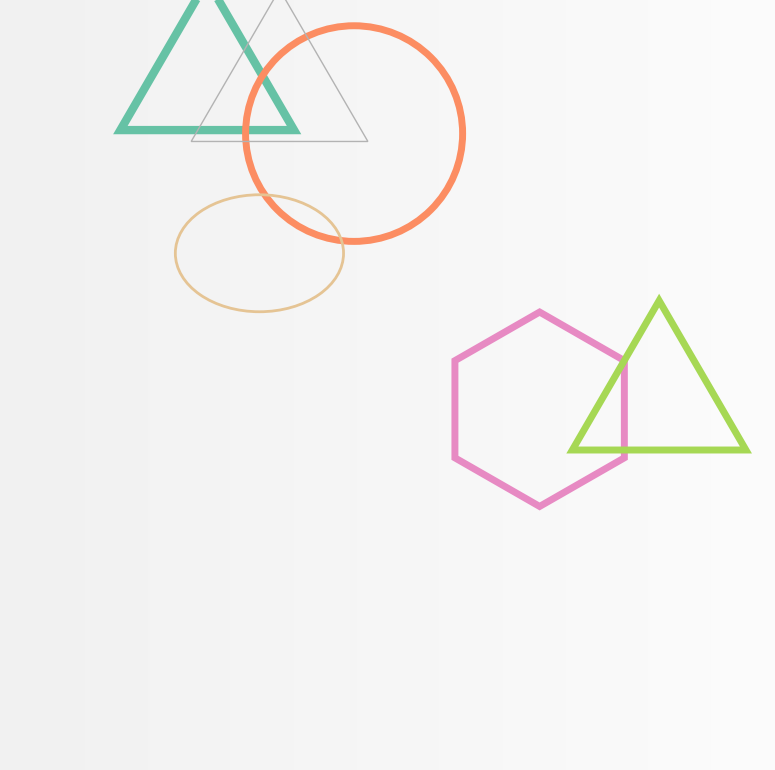[{"shape": "triangle", "thickness": 3, "radius": 0.65, "center": [0.267, 0.896]}, {"shape": "circle", "thickness": 2.5, "radius": 0.7, "center": [0.457, 0.827]}, {"shape": "hexagon", "thickness": 2.5, "radius": 0.63, "center": [0.696, 0.469]}, {"shape": "triangle", "thickness": 2.5, "radius": 0.65, "center": [0.851, 0.48]}, {"shape": "oval", "thickness": 1, "radius": 0.54, "center": [0.335, 0.671]}, {"shape": "triangle", "thickness": 0.5, "radius": 0.66, "center": [0.361, 0.882]}]